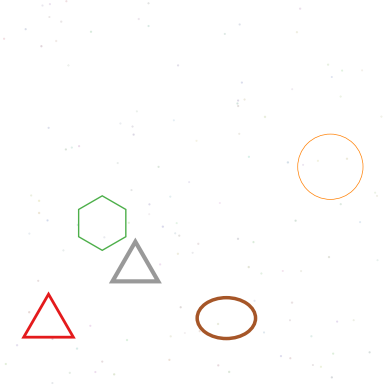[{"shape": "triangle", "thickness": 2, "radius": 0.37, "center": [0.126, 0.161]}, {"shape": "hexagon", "thickness": 1, "radius": 0.35, "center": [0.266, 0.421]}, {"shape": "circle", "thickness": 0.5, "radius": 0.42, "center": [0.858, 0.567]}, {"shape": "oval", "thickness": 2.5, "radius": 0.38, "center": [0.588, 0.174]}, {"shape": "triangle", "thickness": 3, "radius": 0.34, "center": [0.352, 0.304]}]